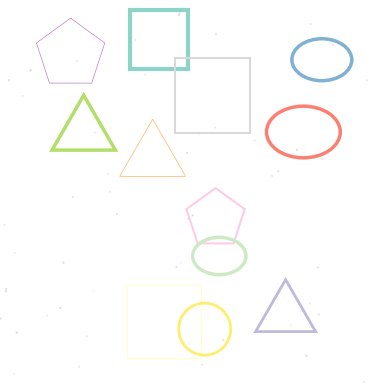[{"shape": "square", "thickness": 3, "radius": 0.38, "center": [0.412, 0.898]}, {"shape": "square", "thickness": 0.5, "radius": 0.48, "center": [0.425, 0.166]}, {"shape": "triangle", "thickness": 2, "radius": 0.45, "center": [0.742, 0.184]}, {"shape": "oval", "thickness": 2.5, "radius": 0.48, "center": [0.788, 0.657]}, {"shape": "oval", "thickness": 2.5, "radius": 0.39, "center": [0.836, 0.845]}, {"shape": "triangle", "thickness": 0.5, "radius": 0.5, "center": [0.397, 0.591]}, {"shape": "triangle", "thickness": 2.5, "radius": 0.48, "center": [0.217, 0.658]}, {"shape": "pentagon", "thickness": 1.5, "radius": 0.4, "center": [0.56, 0.432]}, {"shape": "square", "thickness": 1.5, "radius": 0.49, "center": [0.551, 0.752]}, {"shape": "pentagon", "thickness": 0.5, "radius": 0.47, "center": [0.183, 0.86]}, {"shape": "oval", "thickness": 2.5, "radius": 0.35, "center": [0.57, 0.335]}, {"shape": "circle", "thickness": 2, "radius": 0.34, "center": [0.532, 0.145]}]